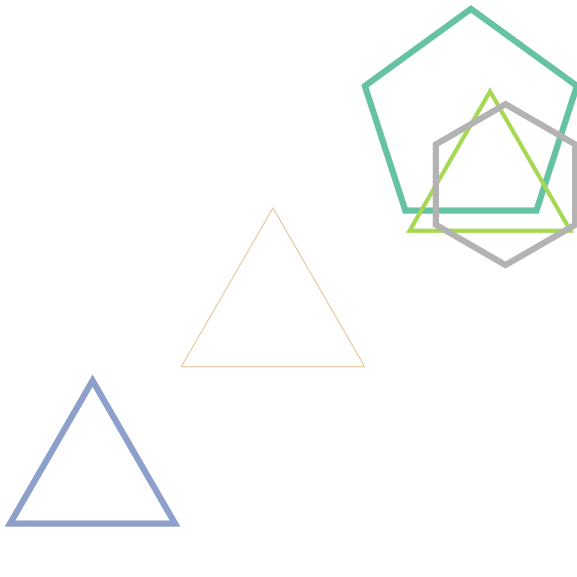[{"shape": "pentagon", "thickness": 3, "radius": 0.97, "center": [0.815, 0.791]}, {"shape": "triangle", "thickness": 3, "radius": 0.83, "center": [0.16, 0.175]}, {"shape": "triangle", "thickness": 2, "radius": 0.8, "center": [0.849, 0.68]}, {"shape": "triangle", "thickness": 0.5, "radius": 0.92, "center": [0.473, 0.456]}, {"shape": "hexagon", "thickness": 3, "radius": 0.7, "center": [0.875, 0.679]}]